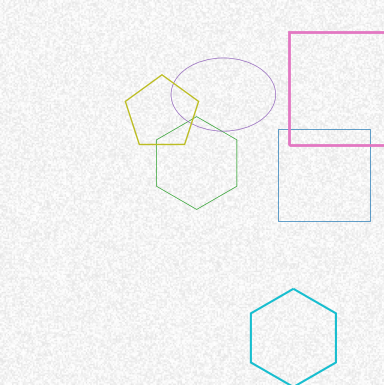[{"shape": "square", "thickness": 0.5, "radius": 0.6, "center": [0.841, 0.545]}, {"shape": "hexagon", "thickness": 0.5, "radius": 0.6, "center": [0.511, 0.577]}, {"shape": "oval", "thickness": 0.5, "radius": 0.68, "center": [0.58, 0.754]}, {"shape": "square", "thickness": 2, "radius": 0.73, "center": [0.898, 0.77]}, {"shape": "pentagon", "thickness": 1, "radius": 0.5, "center": [0.421, 0.706]}, {"shape": "hexagon", "thickness": 1.5, "radius": 0.64, "center": [0.762, 0.122]}]